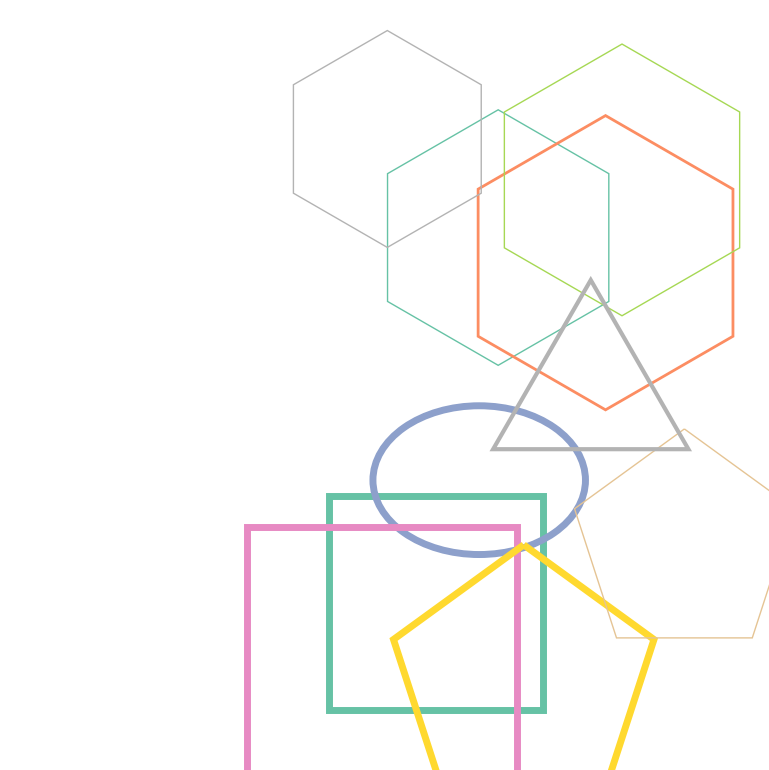[{"shape": "hexagon", "thickness": 0.5, "radius": 0.83, "center": [0.647, 0.691]}, {"shape": "square", "thickness": 2.5, "radius": 0.7, "center": [0.566, 0.217]}, {"shape": "hexagon", "thickness": 1, "radius": 0.96, "center": [0.786, 0.659]}, {"shape": "oval", "thickness": 2.5, "radius": 0.69, "center": [0.622, 0.376]}, {"shape": "square", "thickness": 2.5, "radius": 0.88, "center": [0.496, 0.14]}, {"shape": "hexagon", "thickness": 0.5, "radius": 0.88, "center": [0.808, 0.766]}, {"shape": "pentagon", "thickness": 2.5, "radius": 0.89, "center": [0.68, 0.115]}, {"shape": "pentagon", "thickness": 0.5, "radius": 0.75, "center": [0.889, 0.293]}, {"shape": "hexagon", "thickness": 0.5, "radius": 0.7, "center": [0.503, 0.82]}, {"shape": "triangle", "thickness": 1.5, "radius": 0.73, "center": [0.767, 0.49]}]